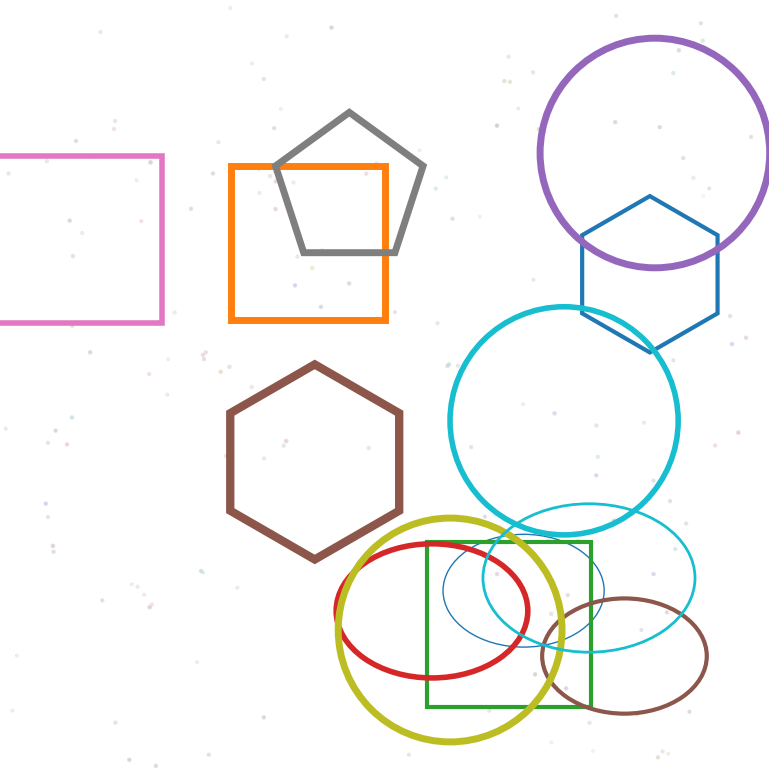[{"shape": "hexagon", "thickness": 1.5, "radius": 0.51, "center": [0.844, 0.644]}, {"shape": "oval", "thickness": 0.5, "radius": 0.52, "center": [0.68, 0.233]}, {"shape": "square", "thickness": 2.5, "radius": 0.5, "center": [0.4, 0.684]}, {"shape": "square", "thickness": 1.5, "radius": 0.53, "center": [0.661, 0.189]}, {"shape": "oval", "thickness": 2, "radius": 0.62, "center": [0.561, 0.207]}, {"shape": "circle", "thickness": 2.5, "radius": 0.75, "center": [0.851, 0.801]}, {"shape": "hexagon", "thickness": 3, "radius": 0.63, "center": [0.409, 0.4]}, {"shape": "oval", "thickness": 1.5, "radius": 0.53, "center": [0.811, 0.148]}, {"shape": "square", "thickness": 2, "radius": 0.54, "center": [0.102, 0.689]}, {"shape": "pentagon", "thickness": 2.5, "radius": 0.5, "center": [0.454, 0.753]}, {"shape": "circle", "thickness": 2.5, "radius": 0.73, "center": [0.585, 0.182]}, {"shape": "circle", "thickness": 2, "radius": 0.74, "center": [0.733, 0.453]}, {"shape": "oval", "thickness": 1, "radius": 0.69, "center": [0.765, 0.249]}]